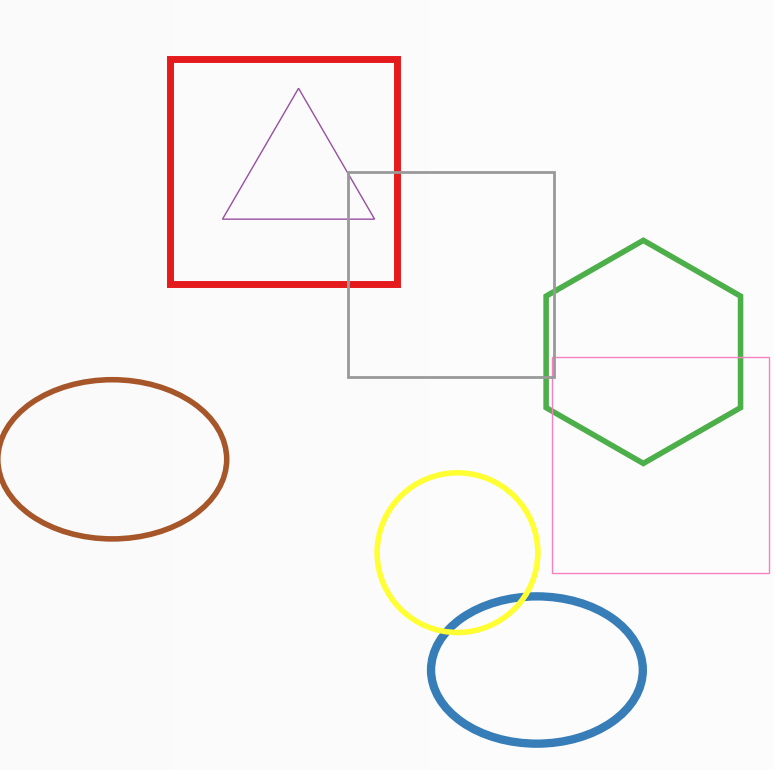[{"shape": "square", "thickness": 2.5, "radius": 0.73, "center": [0.366, 0.777]}, {"shape": "oval", "thickness": 3, "radius": 0.68, "center": [0.693, 0.13]}, {"shape": "hexagon", "thickness": 2, "radius": 0.72, "center": [0.83, 0.543]}, {"shape": "triangle", "thickness": 0.5, "radius": 0.57, "center": [0.385, 0.772]}, {"shape": "circle", "thickness": 2, "radius": 0.52, "center": [0.59, 0.282]}, {"shape": "oval", "thickness": 2, "radius": 0.74, "center": [0.145, 0.404]}, {"shape": "square", "thickness": 0.5, "radius": 0.7, "center": [0.853, 0.396]}, {"shape": "square", "thickness": 1, "radius": 0.67, "center": [0.582, 0.644]}]